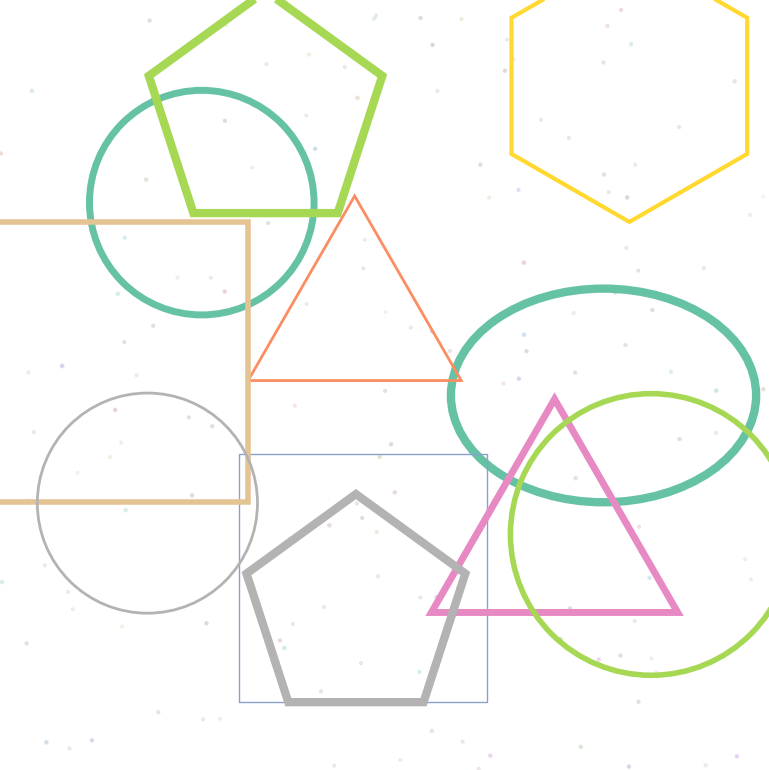[{"shape": "oval", "thickness": 3, "radius": 0.99, "center": [0.784, 0.486]}, {"shape": "circle", "thickness": 2.5, "radius": 0.73, "center": [0.262, 0.737]}, {"shape": "triangle", "thickness": 1, "radius": 0.8, "center": [0.461, 0.586]}, {"shape": "square", "thickness": 0.5, "radius": 0.8, "center": [0.472, 0.25]}, {"shape": "triangle", "thickness": 2.5, "radius": 0.92, "center": [0.72, 0.297]}, {"shape": "pentagon", "thickness": 3, "radius": 0.8, "center": [0.345, 0.852]}, {"shape": "circle", "thickness": 2, "radius": 0.91, "center": [0.846, 0.306]}, {"shape": "hexagon", "thickness": 1.5, "radius": 0.88, "center": [0.817, 0.889]}, {"shape": "square", "thickness": 2, "radius": 0.91, "center": [0.14, 0.53]}, {"shape": "pentagon", "thickness": 3, "radius": 0.75, "center": [0.462, 0.209]}, {"shape": "circle", "thickness": 1, "radius": 0.71, "center": [0.191, 0.347]}]